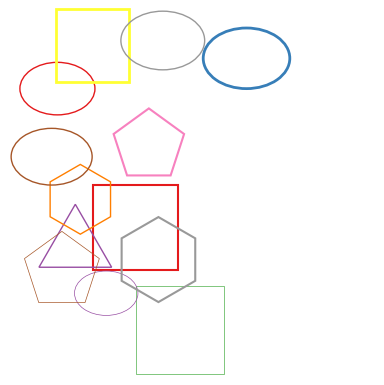[{"shape": "square", "thickness": 1.5, "radius": 0.55, "center": [0.351, 0.41]}, {"shape": "oval", "thickness": 1, "radius": 0.49, "center": [0.149, 0.77]}, {"shape": "oval", "thickness": 2, "radius": 0.56, "center": [0.64, 0.849]}, {"shape": "square", "thickness": 0.5, "radius": 0.57, "center": [0.468, 0.143]}, {"shape": "oval", "thickness": 0.5, "radius": 0.41, "center": [0.276, 0.238]}, {"shape": "triangle", "thickness": 1, "radius": 0.54, "center": [0.196, 0.36]}, {"shape": "hexagon", "thickness": 1, "radius": 0.45, "center": [0.209, 0.482]}, {"shape": "square", "thickness": 2, "radius": 0.48, "center": [0.241, 0.882]}, {"shape": "pentagon", "thickness": 0.5, "radius": 0.51, "center": [0.161, 0.297]}, {"shape": "oval", "thickness": 1, "radius": 0.53, "center": [0.134, 0.593]}, {"shape": "pentagon", "thickness": 1.5, "radius": 0.48, "center": [0.387, 0.622]}, {"shape": "oval", "thickness": 1, "radius": 0.54, "center": [0.423, 0.895]}, {"shape": "hexagon", "thickness": 1.5, "radius": 0.55, "center": [0.412, 0.326]}]